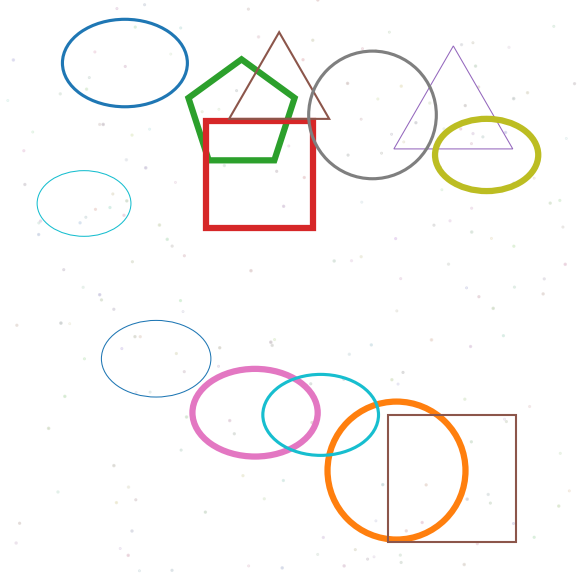[{"shape": "oval", "thickness": 0.5, "radius": 0.47, "center": [0.27, 0.378]}, {"shape": "oval", "thickness": 1.5, "radius": 0.54, "center": [0.216, 0.89]}, {"shape": "circle", "thickness": 3, "radius": 0.6, "center": [0.687, 0.184]}, {"shape": "pentagon", "thickness": 3, "radius": 0.48, "center": [0.418, 0.8]}, {"shape": "square", "thickness": 3, "radius": 0.46, "center": [0.449, 0.698]}, {"shape": "triangle", "thickness": 0.5, "radius": 0.59, "center": [0.785, 0.801]}, {"shape": "triangle", "thickness": 1, "radius": 0.5, "center": [0.483, 0.843]}, {"shape": "square", "thickness": 1, "radius": 0.55, "center": [0.782, 0.171]}, {"shape": "oval", "thickness": 3, "radius": 0.54, "center": [0.442, 0.284]}, {"shape": "circle", "thickness": 1.5, "radius": 0.55, "center": [0.645, 0.8]}, {"shape": "oval", "thickness": 3, "radius": 0.45, "center": [0.843, 0.731]}, {"shape": "oval", "thickness": 1.5, "radius": 0.5, "center": [0.555, 0.281]}, {"shape": "oval", "thickness": 0.5, "radius": 0.41, "center": [0.146, 0.647]}]